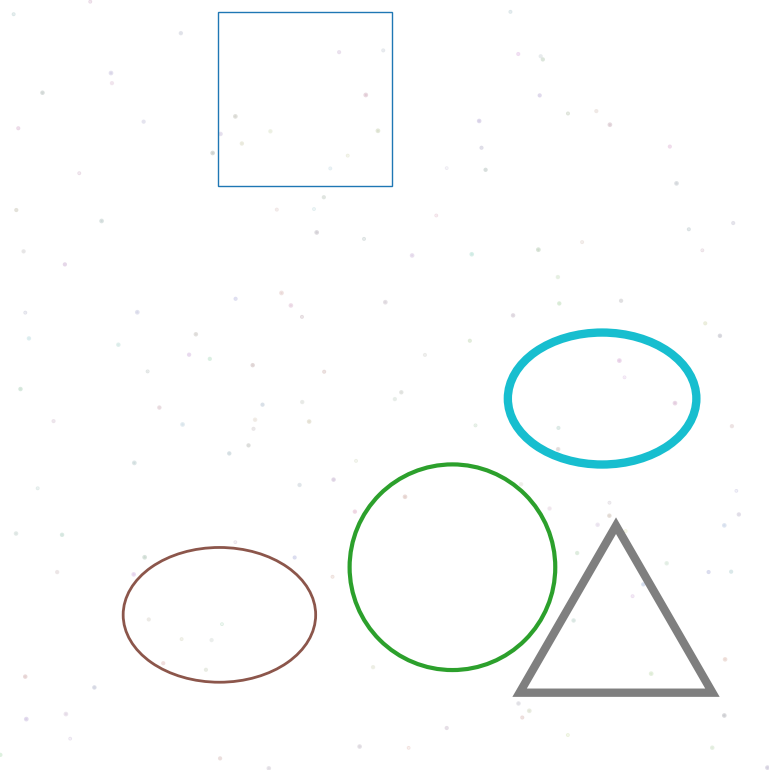[{"shape": "square", "thickness": 0.5, "radius": 0.57, "center": [0.396, 0.871]}, {"shape": "circle", "thickness": 1.5, "radius": 0.67, "center": [0.588, 0.263]}, {"shape": "oval", "thickness": 1, "radius": 0.63, "center": [0.285, 0.201]}, {"shape": "triangle", "thickness": 3, "radius": 0.72, "center": [0.8, 0.173]}, {"shape": "oval", "thickness": 3, "radius": 0.61, "center": [0.782, 0.482]}]